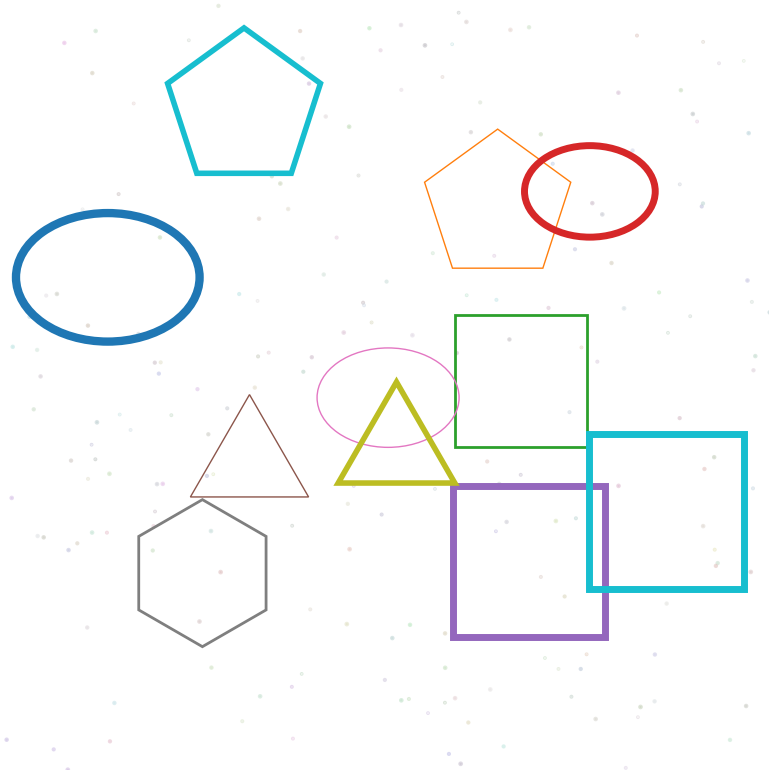[{"shape": "oval", "thickness": 3, "radius": 0.6, "center": [0.14, 0.64]}, {"shape": "pentagon", "thickness": 0.5, "radius": 0.5, "center": [0.646, 0.732]}, {"shape": "square", "thickness": 1, "radius": 0.43, "center": [0.677, 0.505]}, {"shape": "oval", "thickness": 2.5, "radius": 0.42, "center": [0.766, 0.751]}, {"shape": "square", "thickness": 2.5, "radius": 0.49, "center": [0.687, 0.271]}, {"shape": "triangle", "thickness": 0.5, "radius": 0.44, "center": [0.324, 0.399]}, {"shape": "oval", "thickness": 0.5, "radius": 0.46, "center": [0.504, 0.484]}, {"shape": "hexagon", "thickness": 1, "radius": 0.48, "center": [0.263, 0.256]}, {"shape": "triangle", "thickness": 2, "radius": 0.44, "center": [0.515, 0.416]}, {"shape": "square", "thickness": 2.5, "radius": 0.5, "center": [0.866, 0.335]}, {"shape": "pentagon", "thickness": 2, "radius": 0.52, "center": [0.317, 0.859]}]